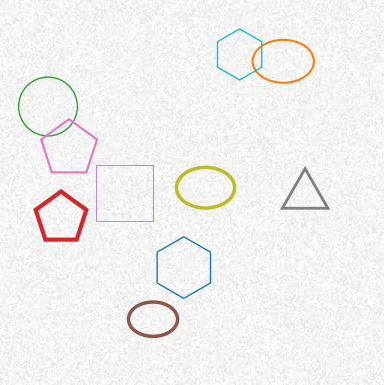[{"shape": "hexagon", "thickness": 1, "radius": 0.4, "center": [0.477, 0.305]}, {"shape": "oval", "thickness": 1.5, "radius": 0.4, "center": [0.736, 0.841]}, {"shape": "circle", "thickness": 1, "radius": 0.38, "center": [0.125, 0.723]}, {"shape": "pentagon", "thickness": 3, "radius": 0.35, "center": [0.158, 0.433]}, {"shape": "square", "thickness": 0.5, "radius": 0.37, "center": [0.324, 0.499]}, {"shape": "oval", "thickness": 2.5, "radius": 0.32, "center": [0.397, 0.171]}, {"shape": "pentagon", "thickness": 1.5, "radius": 0.38, "center": [0.179, 0.614]}, {"shape": "triangle", "thickness": 2, "radius": 0.34, "center": [0.792, 0.493]}, {"shape": "oval", "thickness": 2.5, "radius": 0.38, "center": [0.534, 0.512]}, {"shape": "hexagon", "thickness": 1, "radius": 0.33, "center": [0.622, 0.859]}]